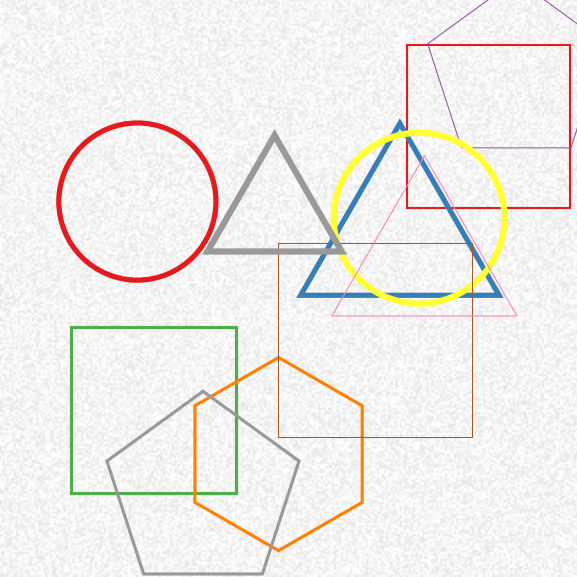[{"shape": "circle", "thickness": 2.5, "radius": 0.68, "center": [0.238, 0.65]}, {"shape": "square", "thickness": 1, "radius": 0.7, "center": [0.847, 0.78]}, {"shape": "triangle", "thickness": 2.5, "radius": 0.99, "center": [0.692, 0.587]}, {"shape": "square", "thickness": 1.5, "radius": 0.72, "center": [0.266, 0.289]}, {"shape": "pentagon", "thickness": 0.5, "radius": 0.81, "center": [0.894, 0.873]}, {"shape": "hexagon", "thickness": 1.5, "radius": 0.84, "center": [0.482, 0.213]}, {"shape": "circle", "thickness": 3, "radius": 0.74, "center": [0.726, 0.621]}, {"shape": "square", "thickness": 0.5, "radius": 0.84, "center": [0.649, 0.411]}, {"shape": "triangle", "thickness": 0.5, "radius": 0.93, "center": [0.735, 0.544]}, {"shape": "triangle", "thickness": 3, "radius": 0.67, "center": [0.475, 0.631]}, {"shape": "pentagon", "thickness": 1.5, "radius": 0.87, "center": [0.352, 0.147]}]